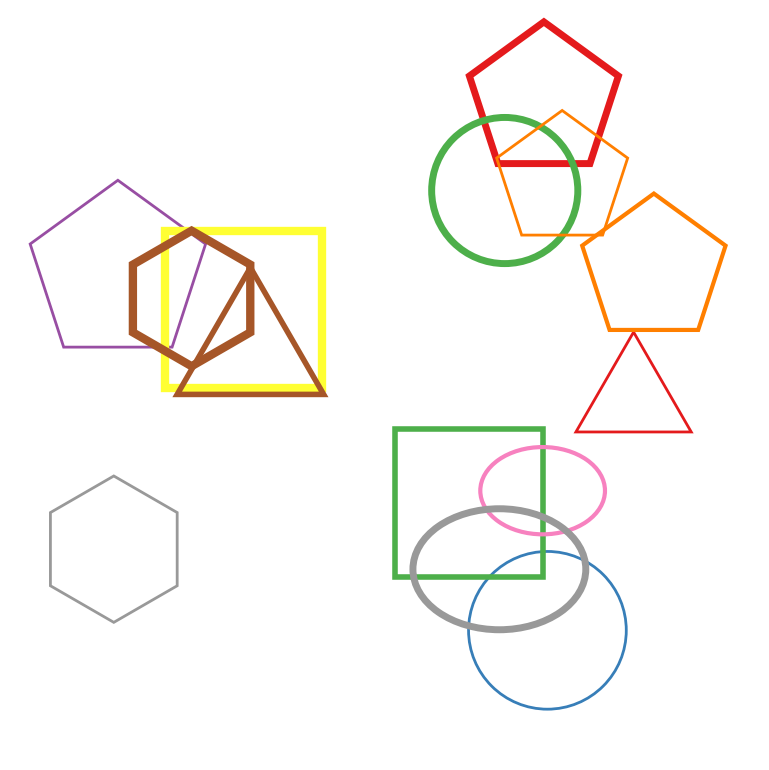[{"shape": "pentagon", "thickness": 2.5, "radius": 0.51, "center": [0.706, 0.87]}, {"shape": "triangle", "thickness": 1, "radius": 0.43, "center": [0.823, 0.482]}, {"shape": "circle", "thickness": 1, "radius": 0.51, "center": [0.711, 0.181]}, {"shape": "square", "thickness": 2, "radius": 0.48, "center": [0.609, 0.347]}, {"shape": "circle", "thickness": 2.5, "radius": 0.47, "center": [0.656, 0.753]}, {"shape": "pentagon", "thickness": 1, "radius": 0.6, "center": [0.153, 0.646]}, {"shape": "pentagon", "thickness": 1.5, "radius": 0.49, "center": [0.849, 0.651]}, {"shape": "pentagon", "thickness": 1, "radius": 0.45, "center": [0.73, 0.767]}, {"shape": "square", "thickness": 3, "radius": 0.51, "center": [0.316, 0.598]}, {"shape": "hexagon", "thickness": 3, "radius": 0.44, "center": [0.249, 0.612]}, {"shape": "triangle", "thickness": 2, "radius": 0.55, "center": [0.325, 0.543]}, {"shape": "oval", "thickness": 1.5, "radius": 0.4, "center": [0.705, 0.363]}, {"shape": "oval", "thickness": 2.5, "radius": 0.56, "center": [0.649, 0.261]}, {"shape": "hexagon", "thickness": 1, "radius": 0.48, "center": [0.148, 0.287]}]